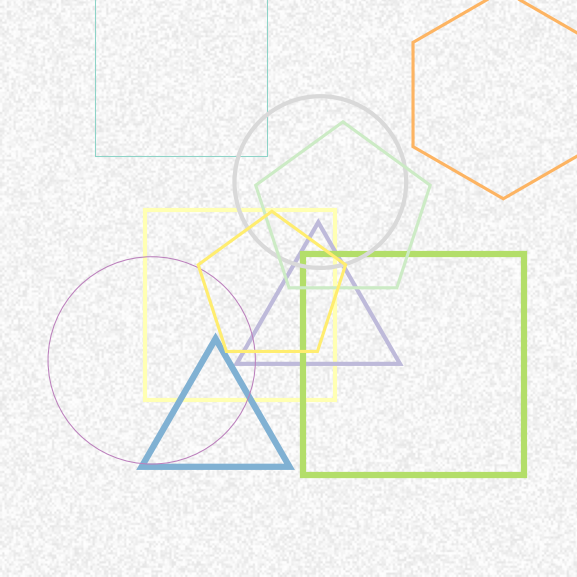[{"shape": "square", "thickness": 0.5, "radius": 0.75, "center": [0.314, 0.877]}, {"shape": "square", "thickness": 2, "radius": 0.82, "center": [0.416, 0.471]}, {"shape": "triangle", "thickness": 2, "radius": 0.82, "center": [0.551, 0.451]}, {"shape": "triangle", "thickness": 3, "radius": 0.74, "center": [0.373, 0.265]}, {"shape": "hexagon", "thickness": 1.5, "radius": 0.9, "center": [0.872, 0.835]}, {"shape": "square", "thickness": 3, "radius": 0.95, "center": [0.716, 0.368]}, {"shape": "circle", "thickness": 2, "radius": 0.74, "center": [0.555, 0.684]}, {"shape": "circle", "thickness": 0.5, "radius": 0.9, "center": [0.263, 0.375]}, {"shape": "pentagon", "thickness": 1.5, "radius": 0.79, "center": [0.594, 0.629]}, {"shape": "pentagon", "thickness": 1.5, "radius": 0.67, "center": [0.471, 0.499]}]